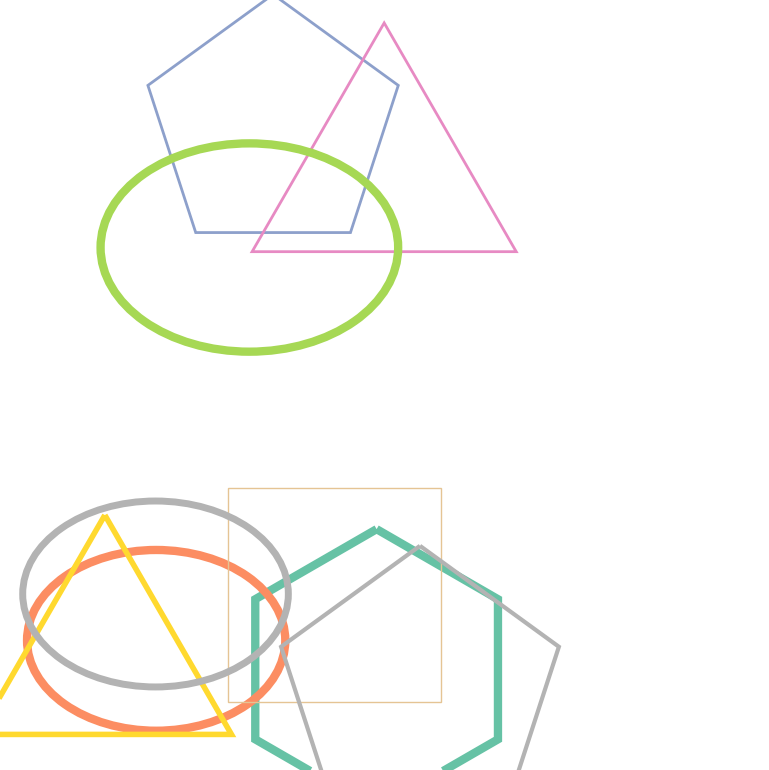[{"shape": "hexagon", "thickness": 3, "radius": 0.91, "center": [0.489, 0.131]}, {"shape": "oval", "thickness": 3, "radius": 0.84, "center": [0.203, 0.168]}, {"shape": "pentagon", "thickness": 1, "radius": 0.85, "center": [0.355, 0.836]}, {"shape": "triangle", "thickness": 1, "radius": 0.99, "center": [0.499, 0.772]}, {"shape": "oval", "thickness": 3, "radius": 0.97, "center": [0.324, 0.679]}, {"shape": "triangle", "thickness": 2, "radius": 0.95, "center": [0.136, 0.141]}, {"shape": "square", "thickness": 0.5, "radius": 0.69, "center": [0.434, 0.227]}, {"shape": "oval", "thickness": 2.5, "radius": 0.86, "center": [0.202, 0.229]}, {"shape": "pentagon", "thickness": 1.5, "radius": 0.95, "center": [0.545, 0.101]}]